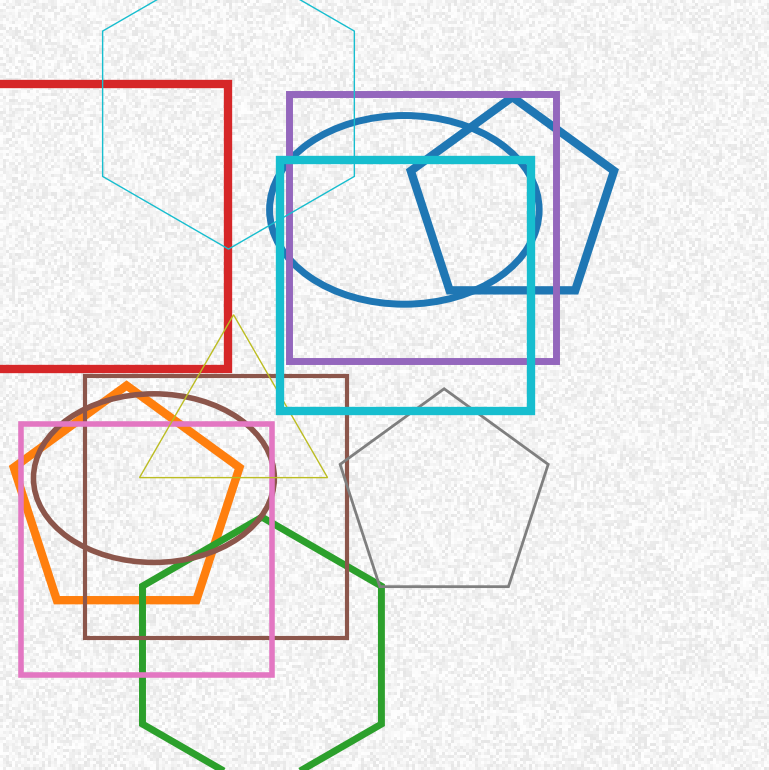[{"shape": "pentagon", "thickness": 3, "radius": 0.69, "center": [0.665, 0.735]}, {"shape": "oval", "thickness": 2.5, "radius": 0.88, "center": [0.525, 0.727]}, {"shape": "pentagon", "thickness": 3, "radius": 0.77, "center": [0.164, 0.345]}, {"shape": "hexagon", "thickness": 2.5, "radius": 0.9, "center": [0.34, 0.149]}, {"shape": "square", "thickness": 3, "radius": 0.93, "center": [0.111, 0.706]}, {"shape": "square", "thickness": 2.5, "radius": 0.87, "center": [0.549, 0.705]}, {"shape": "oval", "thickness": 2, "radius": 0.78, "center": [0.2, 0.379]}, {"shape": "square", "thickness": 1.5, "radius": 0.85, "center": [0.28, 0.341]}, {"shape": "square", "thickness": 2, "radius": 0.81, "center": [0.19, 0.286]}, {"shape": "pentagon", "thickness": 1, "radius": 0.71, "center": [0.577, 0.353]}, {"shape": "triangle", "thickness": 0.5, "radius": 0.71, "center": [0.303, 0.45]}, {"shape": "square", "thickness": 3, "radius": 0.82, "center": [0.527, 0.629]}, {"shape": "hexagon", "thickness": 0.5, "radius": 0.94, "center": [0.297, 0.865]}]